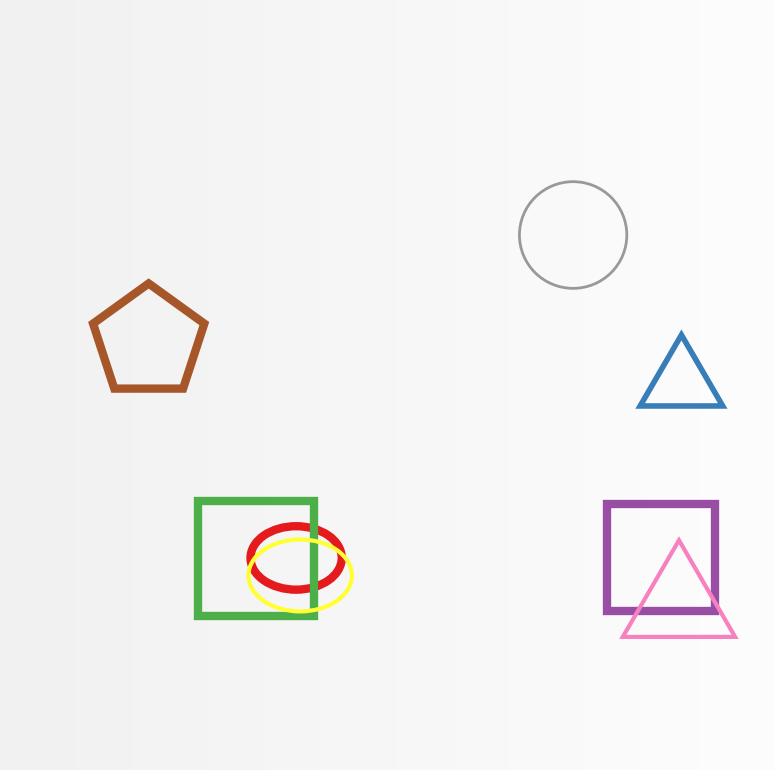[{"shape": "oval", "thickness": 3, "radius": 0.29, "center": [0.382, 0.275]}, {"shape": "triangle", "thickness": 2, "radius": 0.31, "center": [0.879, 0.504]}, {"shape": "square", "thickness": 3, "radius": 0.38, "center": [0.33, 0.275]}, {"shape": "square", "thickness": 3, "radius": 0.35, "center": [0.853, 0.276]}, {"shape": "oval", "thickness": 1.5, "radius": 0.33, "center": [0.387, 0.253]}, {"shape": "pentagon", "thickness": 3, "radius": 0.38, "center": [0.192, 0.556]}, {"shape": "triangle", "thickness": 1.5, "radius": 0.42, "center": [0.876, 0.215]}, {"shape": "circle", "thickness": 1, "radius": 0.35, "center": [0.74, 0.695]}]